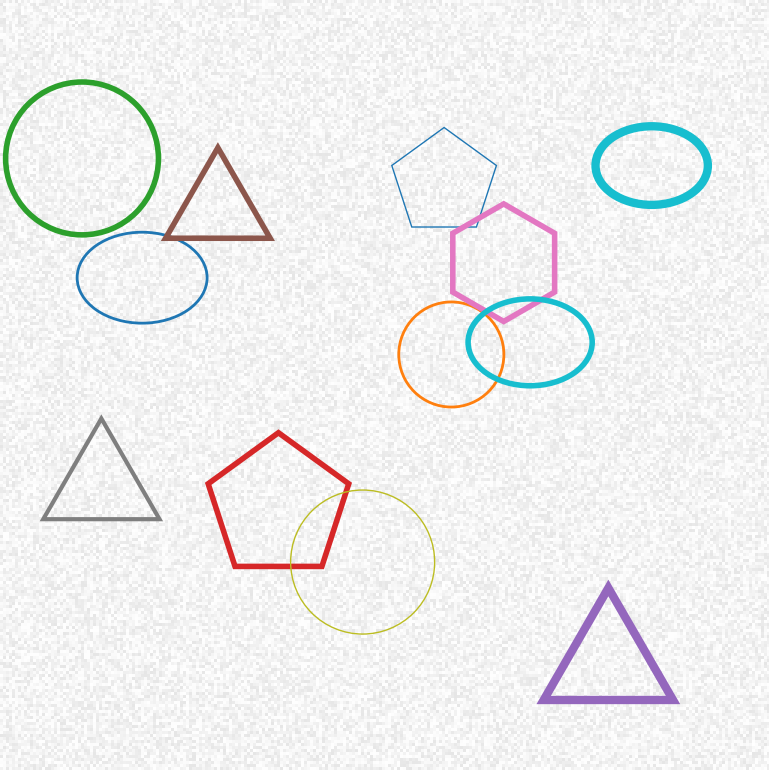[{"shape": "pentagon", "thickness": 0.5, "radius": 0.36, "center": [0.577, 0.763]}, {"shape": "oval", "thickness": 1, "radius": 0.42, "center": [0.185, 0.639]}, {"shape": "circle", "thickness": 1, "radius": 0.34, "center": [0.586, 0.54]}, {"shape": "circle", "thickness": 2, "radius": 0.5, "center": [0.107, 0.794]}, {"shape": "pentagon", "thickness": 2, "radius": 0.48, "center": [0.362, 0.342]}, {"shape": "triangle", "thickness": 3, "radius": 0.48, "center": [0.79, 0.139]}, {"shape": "triangle", "thickness": 2, "radius": 0.39, "center": [0.283, 0.73]}, {"shape": "hexagon", "thickness": 2, "radius": 0.38, "center": [0.654, 0.659]}, {"shape": "triangle", "thickness": 1.5, "radius": 0.44, "center": [0.132, 0.369]}, {"shape": "circle", "thickness": 0.5, "radius": 0.47, "center": [0.471, 0.27]}, {"shape": "oval", "thickness": 3, "radius": 0.36, "center": [0.846, 0.785]}, {"shape": "oval", "thickness": 2, "radius": 0.4, "center": [0.688, 0.555]}]